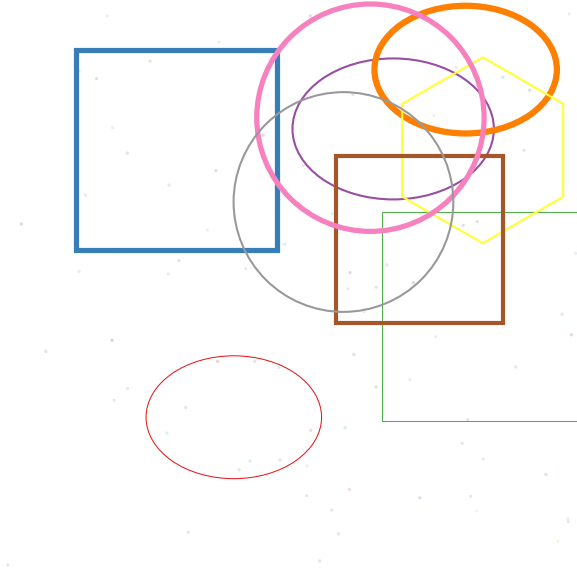[{"shape": "oval", "thickness": 0.5, "radius": 0.76, "center": [0.405, 0.277]}, {"shape": "square", "thickness": 2.5, "radius": 0.87, "center": [0.305, 0.739]}, {"shape": "square", "thickness": 0.5, "radius": 0.9, "center": [0.842, 0.451]}, {"shape": "oval", "thickness": 1, "radius": 0.87, "center": [0.681, 0.776]}, {"shape": "oval", "thickness": 3, "radius": 0.79, "center": [0.806, 0.879]}, {"shape": "hexagon", "thickness": 1, "radius": 0.8, "center": [0.836, 0.739]}, {"shape": "square", "thickness": 2, "radius": 0.72, "center": [0.726, 0.585]}, {"shape": "circle", "thickness": 2.5, "radius": 0.98, "center": [0.641, 0.795]}, {"shape": "circle", "thickness": 1, "radius": 0.95, "center": [0.595, 0.649]}]